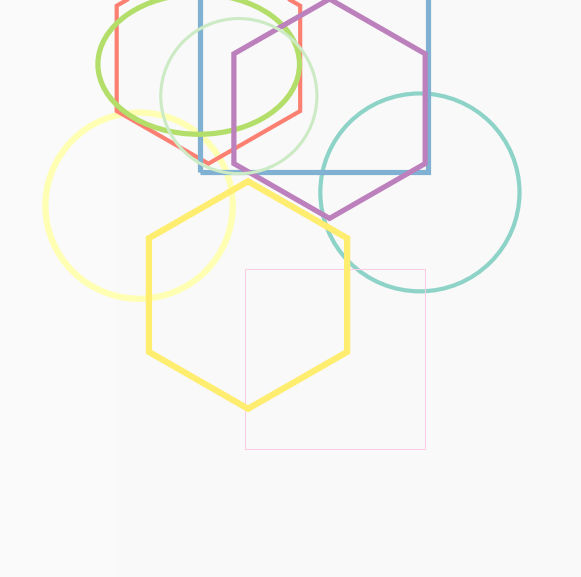[{"shape": "circle", "thickness": 2, "radius": 0.86, "center": [0.722, 0.666]}, {"shape": "circle", "thickness": 3, "radius": 0.81, "center": [0.239, 0.643]}, {"shape": "hexagon", "thickness": 2, "radius": 0.91, "center": [0.359, 0.898]}, {"shape": "square", "thickness": 2.5, "radius": 0.98, "center": [0.54, 0.898]}, {"shape": "oval", "thickness": 2.5, "radius": 0.87, "center": [0.342, 0.888]}, {"shape": "square", "thickness": 0.5, "radius": 0.78, "center": [0.577, 0.377]}, {"shape": "hexagon", "thickness": 2.5, "radius": 0.95, "center": [0.567, 0.811]}, {"shape": "circle", "thickness": 1.5, "radius": 0.67, "center": [0.411, 0.833]}, {"shape": "hexagon", "thickness": 3, "radius": 0.98, "center": [0.427, 0.488]}]